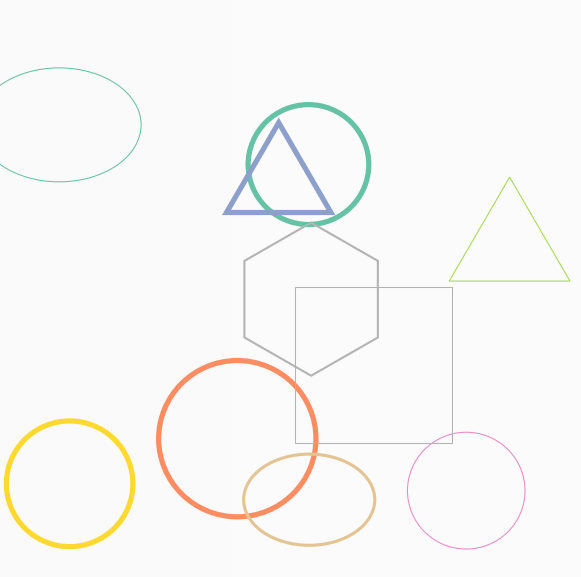[{"shape": "circle", "thickness": 2.5, "radius": 0.52, "center": [0.531, 0.714]}, {"shape": "oval", "thickness": 0.5, "radius": 0.7, "center": [0.102, 0.783]}, {"shape": "circle", "thickness": 2.5, "radius": 0.68, "center": [0.408, 0.24]}, {"shape": "triangle", "thickness": 2.5, "radius": 0.52, "center": [0.48, 0.683]}, {"shape": "circle", "thickness": 0.5, "radius": 0.51, "center": [0.802, 0.15]}, {"shape": "triangle", "thickness": 0.5, "radius": 0.6, "center": [0.877, 0.572]}, {"shape": "circle", "thickness": 2.5, "radius": 0.54, "center": [0.12, 0.161]}, {"shape": "oval", "thickness": 1.5, "radius": 0.56, "center": [0.532, 0.134]}, {"shape": "square", "thickness": 0.5, "radius": 0.68, "center": [0.643, 0.366]}, {"shape": "hexagon", "thickness": 1, "radius": 0.66, "center": [0.535, 0.481]}]